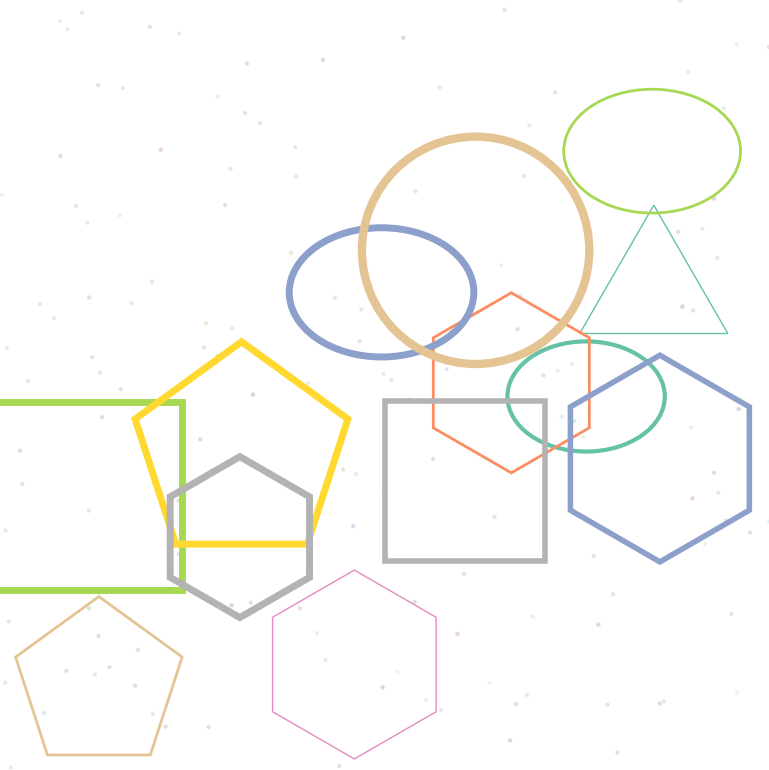[{"shape": "oval", "thickness": 1.5, "radius": 0.51, "center": [0.761, 0.485]}, {"shape": "triangle", "thickness": 0.5, "radius": 0.56, "center": [0.849, 0.622]}, {"shape": "hexagon", "thickness": 1, "radius": 0.58, "center": [0.664, 0.503]}, {"shape": "hexagon", "thickness": 2, "radius": 0.67, "center": [0.857, 0.404]}, {"shape": "oval", "thickness": 2.5, "radius": 0.6, "center": [0.495, 0.62]}, {"shape": "hexagon", "thickness": 0.5, "radius": 0.61, "center": [0.46, 0.137]}, {"shape": "oval", "thickness": 1, "radius": 0.57, "center": [0.847, 0.804]}, {"shape": "square", "thickness": 2.5, "radius": 0.61, "center": [0.115, 0.356]}, {"shape": "pentagon", "thickness": 2.5, "radius": 0.73, "center": [0.314, 0.411]}, {"shape": "circle", "thickness": 3, "radius": 0.74, "center": [0.618, 0.675]}, {"shape": "pentagon", "thickness": 1, "radius": 0.57, "center": [0.128, 0.112]}, {"shape": "square", "thickness": 2, "radius": 0.52, "center": [0.603, 0.376]}, {"shape": "hexagon", "thickness": 2.5, "radius": 0.52, "center": [0.312, 0.302]}]